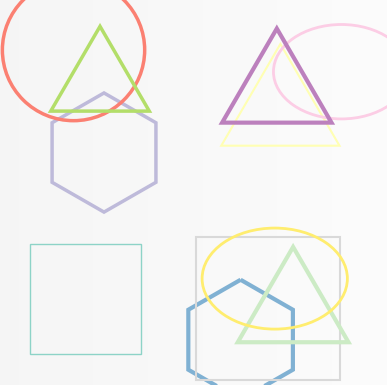[{"shape": "square", "thickness": 1, "radius": 0.71, "center": [0.22, 0.224]}, {"shape": "triangle", "thickness": 1.5, "radius": 0.88, "center": [0.724, 0.71]}, {"shape": "hexagon", "thickness": 2.5, "radius": 0.77, "center": [0.268, 0.604]}, {"shape": "circle", "thickness": 2.5, "radius": 0.92, "center": [0.19, 0.87]}, {"shape": "hexagon", "thickness": 3, "radius": 0.78, "center": [0.621, 0.118]}, {"shape": "triangle", "thickness": 2.5, "radius": 0.73, "center": [0.258, 0.785]}, {"shape": "oval", "thickness": 2, "radius": 0.88, "center": [0.881, 0.814]}, {"shape": "square", "thickness": 1.5, "radius": 0.93, "center": [0.692, 0.199]}, {"shape": "triangle", "thickness": 3, "radius": 0.81, "center": [0.714, 0.763]}, {"shape": "triangle", "thickness": 3, "radius": 0.82, "center": [0.756, 0.194]}, {"shape": "oval", "thickness": 2, "radius": 0.94, "center": [0.709, 0.276]}]